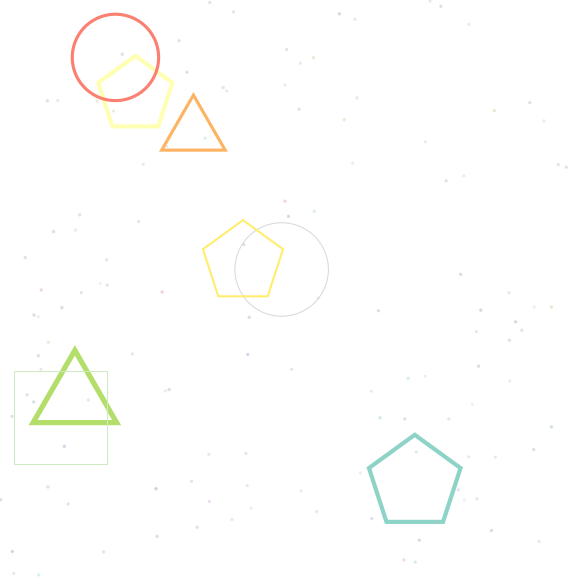[{"shape": "pentagon", "thickness": 2, "radius": 0.42, "center": [0.718, 0.163]}, {"shape": "pentagon", "thickness": 2, "radius": 0.34, "center": [0.234, 0.835]}, {"shape": "circle", "thickness": 1.5, "radius": 0.37, "center": [0.2, 0.9]}, {"shape": "triangle", "thickness": 1.5, "radius": 0.32, "center": [0.335, 0.771]}, {"shape": "triangle", "thickness": 2.5, "radius": 0.42, "center": [0.13, 0.309]}, {"shape": "circle", "thickness": 0.5, "radius": 0.4, "center": [0.488, 0.533]}, {"shape": "square", "thickness": 0.5, "radius": 0.4, "center": [0.105, 0.276]}, {"shape": "pentagon", "thickness": 1, "radius": 0.36, "center": [0.421, 0.545]}]